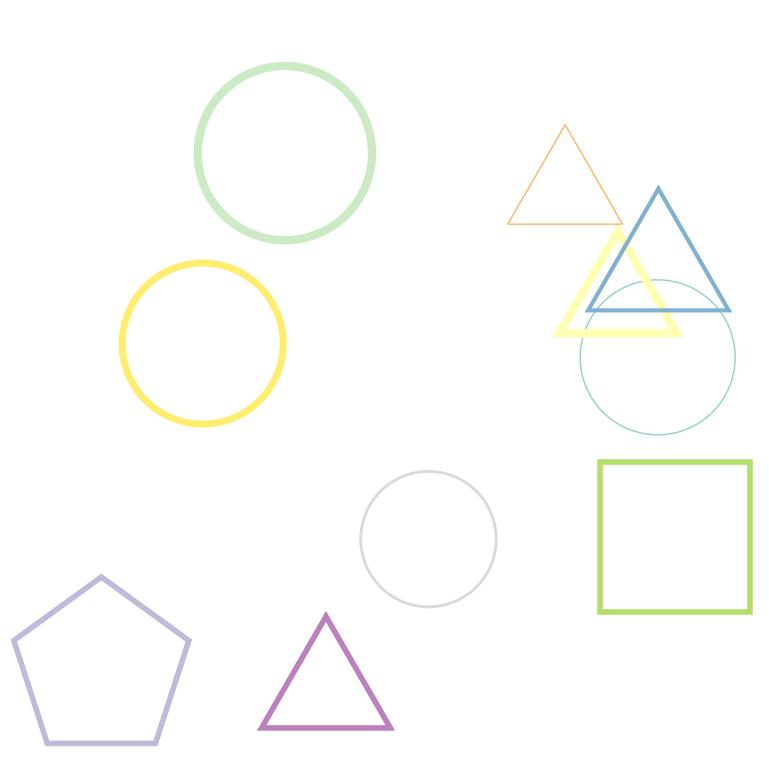[{"shape": "circle", "thickness": 0.5, "radius": 0.5, "center": [0.854, 0.536]}, {"shape": "triangle", "thickness": 3, "radius": 0.44, "center": [0.803, 0.611]}, {"shape": "pentagon", "thickness": 2, "radius": 0.6, "center": [0.132, 0.131]}, {"shape": "triangle", "thickness": 1.5, "radius": 0.53, "center": [0.855, 0.65]}, {"shape": "triangle", "thickness": 0.5, "radius": 0.43, "center": [0.734, 0.752]}, {"shape": "square", "thickness": 2, "radius": 0.49, "center": [0.877, 0.303]}, {"shape": "circle", "thickness": 1, "radius": 0.44, "center": [0.556, 0.3]}, {"shape": "triangle", "thickness": 2, "radius": 0.48, "center": [0.423, 0.103]}, {"shape": "circle", "thickness": 3, "radius": 0.57, "center": [0.37, 0.801]}, {"shape": "circle", "thickness": 2.5, "radius": 0.52, "center": [0.263, 0.554]}]